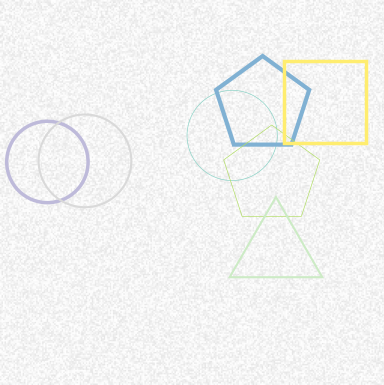[{"shape": "circle", "thickness": 0.5, "radius": 0.59, "center": [0.603, 0.648]}, {"shape": "circle", "thickness": 2.5, "radius": 0.53, "center": [0.123, 0.579]}, {"shape": "pentagon", "thickness": 3, "radius": 0.64, "center": [0.682, 0.727]}, {"shape": "pentagon", "thickness": 0.5, "radius": 0.66, "center": [0.706, 0.544]}, {"shape": "circle", "thickness": 1.5, "radius": 0.6, "center": [0.221, 0.582]}, {"shape": "triangle", "thickness": 1.5, "radius": 0.69, "center": [0.717, 0.349]}, {"shape": "square", "thickness": 2.5, "radius": 0.53, "center": [0.844, 0.736]}]